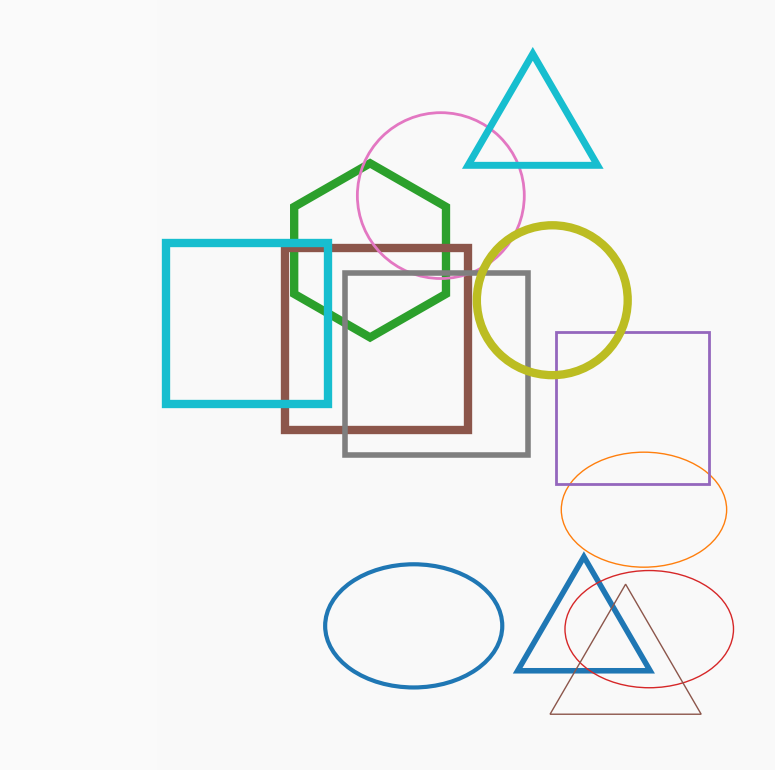[{"shape": "triangle", "thickness": 2, "radius": 0.49, "center": [0.753, 0.178]}, {"shape": "oval", "thickness": 1.5, "radius": 0.57, "center": [0.534, 0.187]}, {"shape": "oval", "thickness": 0.5, "radius": 0.53, "center": [0.831, 0.338]}, {"shape": "hexagon", "thickness": 3, "radius": 0.57, "center": [0.478, 0.675]}, {"shape": "oval", "thickness": 0.5, "radius": 0.54, "center": [0.838, 0.183]}, {"shape": "square", "thickness": 1, "radius": 0.49, "center": [0.816, 0.47]}, {"shape": "triangle", "thickness": 0.5, "radius": 0.56, "center": [0.807, 0.129]}, {"shape": "square", "thickness": 3, "radius": 0.59, "center": [0.486, 0.559]}, {"shape": "circle", "thickness": 1, "radius": 0.54, "center": [0.569, 0.746]}, {"shape": "square", "thickness": 2, "radius": 0.59, "center": [0.564, 0.527]}, {"shape": "circle", "thickness": 3, "radius": 0.49, "center": [0.713, 0.61]}, {"shape": "triangle", "thickness": 2.5, "radius": 0.48, "center": [0.687, 0.834]}, {"shape": "square", "thickness": 3, "radius": 0.52, "center": [0.319, 0.58]}]